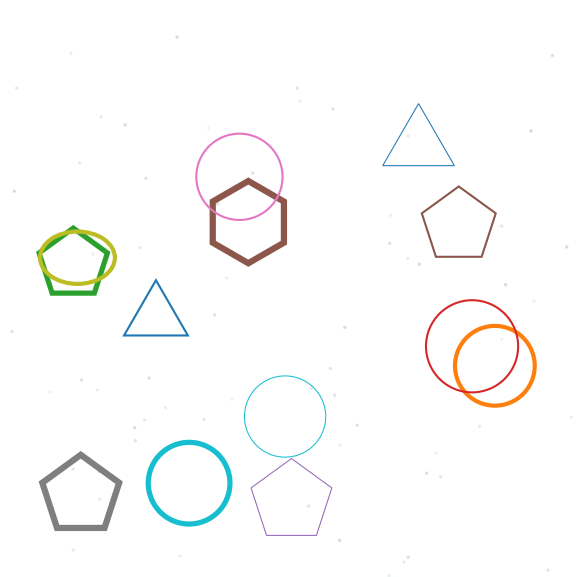[{"shape": "triangle", "thickness": 0.5, "radius": 0.36, "center": [0.725, 0.748]}, {"shape": "triangle", "thickness": 1, "radius": 0.32, "center": [0.27, 0.45]}, {"shape": "circle", "thickness": 2, "radius": 0.35, "center": [0.857, 0.366]}, {"shape": "pentagon", "thickness": 2.5, "radius": 0.31, "center": [0.127, 0.542]}, {"shape": "circle", "thickness": 1, "radius": 0.4, "center": [0.817, 0.4]}, {"shape": "pentagon", "thickness": 0.5, "radius": 0.37, "center": [0.505, 0.132]}, {"shape": "hexagon", "thickness": 3, "radius": 0.36, "center": [0.43, 0.615]}, {"shape": "pentagon", "thickness": 1, "radius": 0.34, "center": [0.794, 0.609]}, {"shape": "circle", "thickness": 1, "radius": 0.37, "center": [0.415, 0.693]}, {"shape": "pentagon", "thickness": 3, "radius": 0.35, "center": [0.14, 0.142]}, {"shape": "oval", "thickness": 2, "radius": 0.32, "center": [0.134, 0.553]}, {"shape": "circle", "thickness": 0.5, "radius": 0.35, "center": [0.494, 0.278]}, {"shape": "circle", "thickness": 2.5, "radius": 0.35, "center": [0.327, 0.162]}]